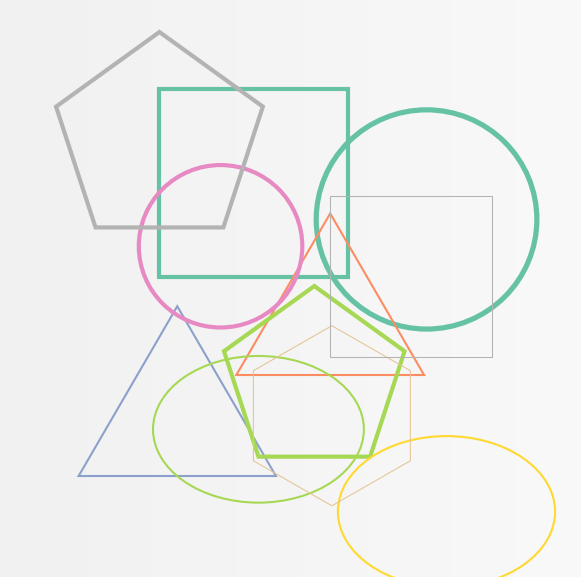[{"shape": "circle", "thickness": 2.5, "radius": 0.95, "center": [0.734, 0.619]}, {"shape": "square", "thickness": 2, "radius": 0.81, "center": [0.436, 0.682]}, {"shape": "triangle", "thickness": 1, "radius": 0.93, "center": [0.568, 0.443]}, {"shape": "triangle", "thickness": 1, "radius": 0.98, "center": [0.305, 0.273]}, {"shape": "circle", "thickness": 2, "radius": 0.7, "center": [0.379, 0.573]}, {"shape": "pentagon", "thickness": 2, "radius": 0.82, "center": [0.541, 0.34]}, {"shape": "oval", "thickness": 1, "radius": 0.91, "center": [0.445, 0.256]}, {"shape": "oval", "thickness": 1, "radius": 0.93, "center": [0.768, 0.113]}, {"shape": "hexagon", "thickness": 0.5, "radius": 0.78, "center": [0.571, 0.279]}, {"shape": "pentagon", "thickness": 2, "radius": 0.94, "center": [0.274, 0.757]}, {"shape": "square", "thickness": 0.5, "radius": 0.7, "center": [0.707, 0.52]}]